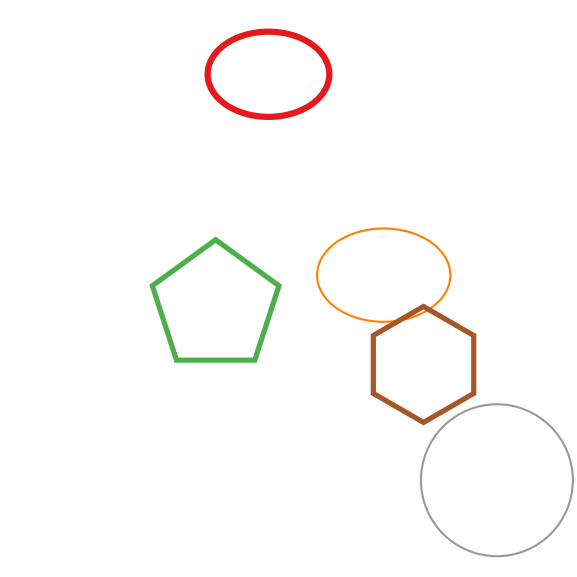[{"shape": "oval", "thickness": 3, "radius": 0.53, "center": [0.465, 0.871]}, {"shape": "pentagon", "thickness": 2.5, "radius": 0.58, "center": [0.373, 0.469]}, {"shape": "oval", "thickness": 1, "radius": 0.58, "center": [0.664, 0.523]}, {"shape": "hexagon", "thickness": 2.5, "radius": 0.5, "center": [0.733, 0.368]}, {"shape": "circle", "thickness": 1, "radius": 0.66, "center": [0.86, 0.168]}]